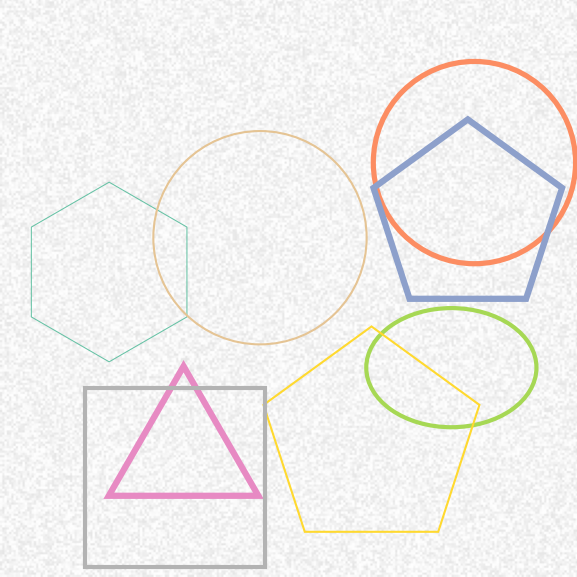[{"shape": "hexagon", "thickness": 0.5, "radius": 0.78, "center": [0.189, 0.528]}, {"shape": "circle", "thickness": 2.5, "radius": 0.88, "center": [0.822, 0.718]}, {"shape": "pentagon", "thickness": 3, "radius": 0.86, "center": [0.81, 0.621]}, {"shape": "triangle", "thickness": 3, "radius": 0.75, "center": [0.318, 0.215]}, {"shape": "oval", "thickness": 2, "radius": 0.74, "center": [0.782, 0.362]}, {"shape": "pentagon", "thickness": 1, "radius": 0.98, "center": [0.643, 0.237]}, {"shape": "circle", "thickness": 1, "radius": 0.92, "center": [0.45, 0.588]}, {"shape": "square", "thickness": 2, "radius": 0.78, "center": [0.303, 0.172]}]